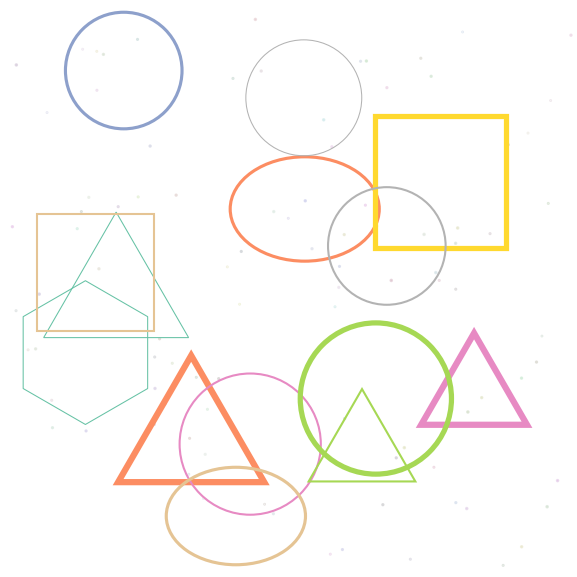[{"shape": "triangle", "thickness": 0.5, "radius": 0.72, "center": [0.201, 0.487]}, {"shape": "hexagon", "thickness": 0.5, "radius": 0.62, "center": [0.148, 0.389]}, {"shape": "oval", "thickness": 1.5, "radius": 0.65, "center": [0.528, 0.637]}, {"shape": "triangle", "thickness": 3, "radius": 0.73, "center": [0.331, 0.237]}, {"shape": "circle", "thickness": 1.5, "radius": 0.5, "center": [0.214, 0.877]}, {"shape": "triangle", "thickness": 3, "radius": 0.53, "center": [0.821, 0.316]}, {"shape": "circle", "thickness": 1, "radius": 0.61, "center": [0.433, 0.23]}, {"shape": "triangle", "thickness": 1, "radius": 0.53, "center": [0.627, 0.219]}, {"shape": "circle", "thickness": 2.5, "radius": 0.65, "center": [0.651, 0.309]}, {"shape": "square", "thickness": 2.5, "radius": 0.57, "center": [0.762, 0.684]}, {"shape": "square", "thickness": 1, "radius": 0.51, "center": [0.166, 0.527]}, {"shape": "oval", "thickness": 1.5, "radius": 0.6, "center": [0.408, 0.106]}, {"shape": "circle", "thickness": 1, "radius": 0.51, "center": [0.67, 0.573]}, {"shape": "circle", "thickness": 0.5, "radius": 0.5, "center": [0.526, 0.83]}]